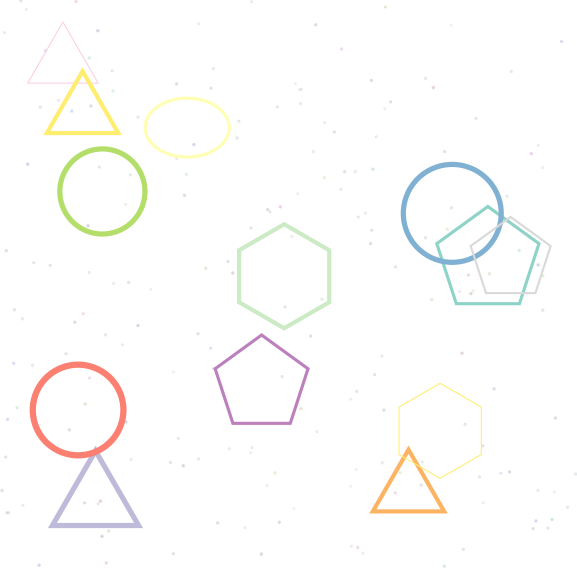[{"shape": "pentagon", "thickness": 1.5, "radius": 0.47, "center": [0.845, 0.549]}, {"shape": "oval", "thickness": 1.5, "radius": 0.36, "center": [0.324, 0.778]}, {"shape": "triangle", "thickness": 2.5, "radius": 0.43, "center": [0.165, 0.132]}, {"shape": "circle", "thickness": 3, "radius": 0.39, "center": [0.135, 0.289]}, {"shape": "circle", "thickness": 2.5, "radius": 0.42, "center": [0.783, 0.63]}, {"shape": "triangle", "thickness": 2, "radius": 0.36, "center": [0.707, 0.149]}, {"shape": "circle", "thickness": 2.5, "radius": 0.37, "center": [0.177, 0.668]}, {"shape": "triangle", "thickness": 0.5, "radius": 0.35, "center": [0.109, 0.89]}, {"shape": "pentagon", "thickness": 1, "radius": 0.36, "center": [0.884, 0.551]}, {"shape": "pentagon", "thickness": 1.5, "radius": 0.42, "center": [0.453, 0.334]}, {"shape": "hexagon", "thickness": 2, "radius": 0.45, "center": [0.492, 0.521]}, {"shape": "hexagon", "thickness": 0.5, "radius": 0.41, "center": [0.762, 0.253]}, {"shape": "triangle", "thickness": 2, "radius": 0.36, "center": [0.143, 0.804]}]